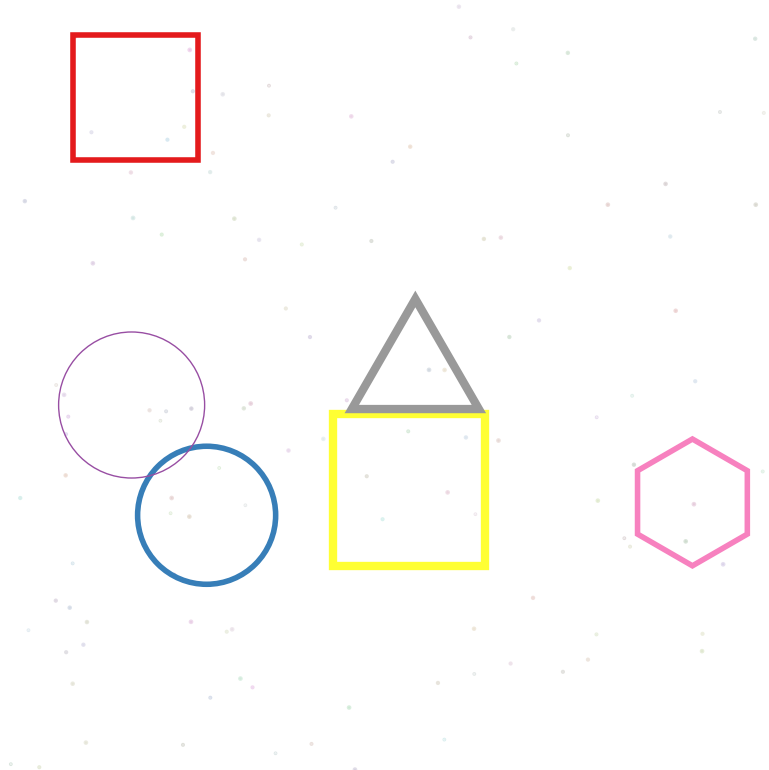[{"shape": "square", "thickness": 2, "radius": 0.41, "center": [0.176, 0.873]}, {"shape": "circle", "thickness": 2, "radius": 0.45, "center": [0.268, 0.331]}, {"shape": "circle", "thickness": 0.5, "radius": 0.47, "center": [0.171, 0.474]}, {"shape": "square", "thickness": 3, "radius": 0.49, "center": [0.532, 0.363]}, {"shape": "hexagon", "thickness": 2, "radius": 0.41, "center": [0.899, 0.348]}, {"shape": "triangle", "thickness": 3, "radius": 0.48, "center": [0.539, 0.516]}]